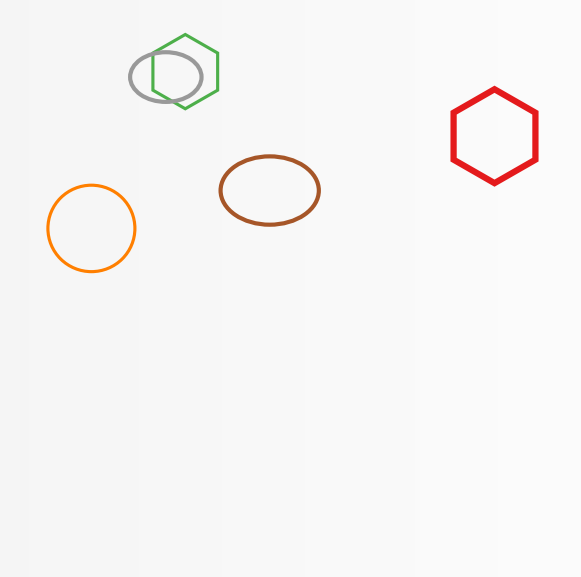[{"shape": "hexagon", "thickness": 3, "radius": 0.41, "center": [0.851, 0.763]}, {"shape": "hexagon", "thickness": 1.5, "radius": 0.32, "center": [0.319, 0.875]}, {"shape": "circle", "thickness": 1.5, "radius": 0.37, "center": [0.157, 0.604]}, {"shape": "oval", "thickness": 2, "radius": 0.42, "center": [0.464, 0.669]}, {"shape": "oval", "thickness": 2, "radius": 0.31, "center": [0.285, 0.866]}]